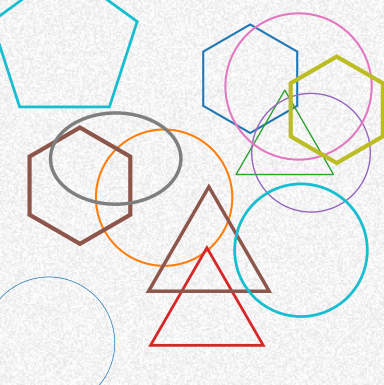[{"shape": "hexagon", "thickness": 1.5, "radius": 0.7, "center": [0.65, 0.796]}, {"shape": "circle", "thickness": 0.5, "radius": 0.86, "center": [0.127, 0.109]}, {"shape": "circle", "thickness": 1.5, "radius": 0.89, "center": [0.426, 0.487]}, {"shape": "triangle", "thickness": 1, "radius": 0.73, "center": [0.74, 0.62]}, {"shape": "triangle", "thickness": 2, "radius": 0.84, "center": [0.537, 0.188]}, {"shape": "circle", "thickness": 1, "radius": 0.77, "center": [0.808, 0.603]}, {"shape": "triangle", "thickness": 2.5, "radius": 0.9, "center": [0.542, 0.334]}, {"shape": "hexagon", "thickness": 3, "radius": 0.76, "center": [0.208, 0.518]}, {"shape": "circle", "thickness": 1.5, "radius": 0.95, "center": [0.775, 0.775]}, {"shape": "oval", "thickness": 2.5, "radius": 0.85, "center": [0.301, 0.588]}, {"shape": "hexagon", "thickness": 3, "radius": 0.69, "center": [0.875, 0.715]}, {"shape": "pentagon", "thickness": 2, "radius": 0.99, "center": [0.168, 0.883]}, {"shape": "circle", "thickness": 2, "radius": 0.86, "center": [0.782, 0.35]}]